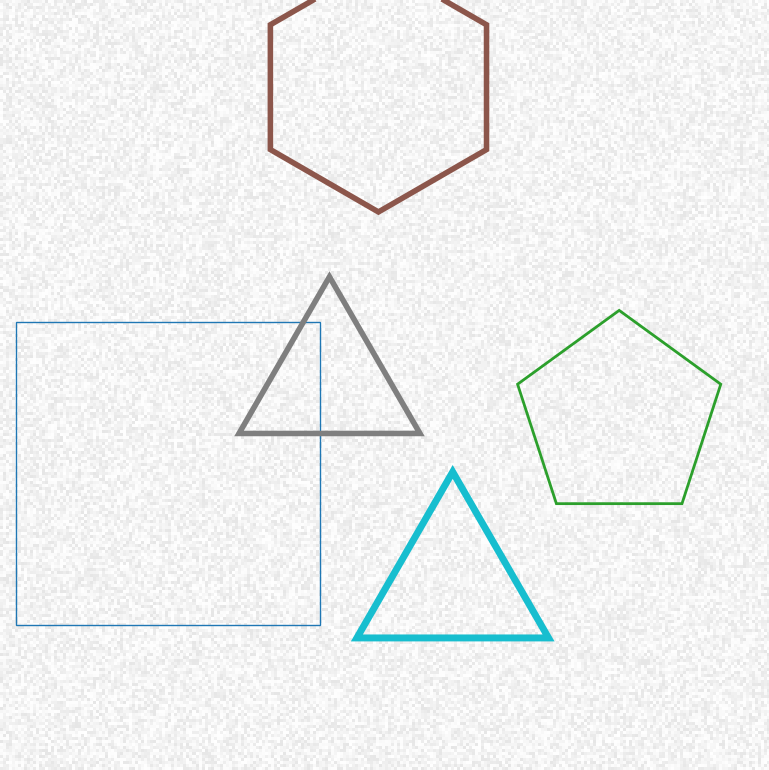[{"shape": "square", "thickness": 0.5, "radius": 0.98, "center": [0.218, 0.385]}, {"shape": "pentagon", "thickness": 1, "radius": 0.69, "center": [0.804, 0.458]}, {"shape": "hexagon", "thickness": 2, "radius": 0.81, "center": [0.491, 0.887]}, {"shape": "triangle", "thickness": 2, "radius": 0.68, "center": [0.428, 0.505]}, {"shape": "triangle", "thickness": 2.5, "radius": 0.72, "center": [0.588, 0.243]}]